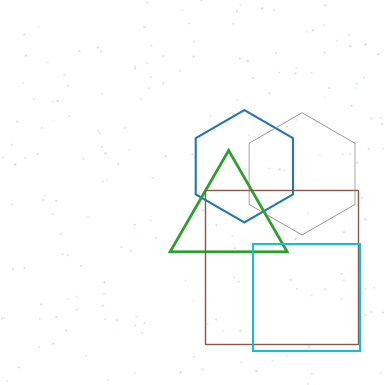[{"shape": "hexagon", "thickness": 1.5, "radius": 0.73, "center": [0.635, 0.568]}, {"shape": "triangle", "thickness": 2, "radius": 0.88, "center": [0.594, 0.434]}, {"shape": "square", "thickness": 1, "radius": 1.0, "center": [0.731, 0.307]}, {"shape": "hexagon", "thickness": 0.5, "radius": 0.79, "center": [0.785, 0.548]}, {"shape": "square", "thickness": 1.5, "radius": 0.69, "center": [0.797, 0.227]}]